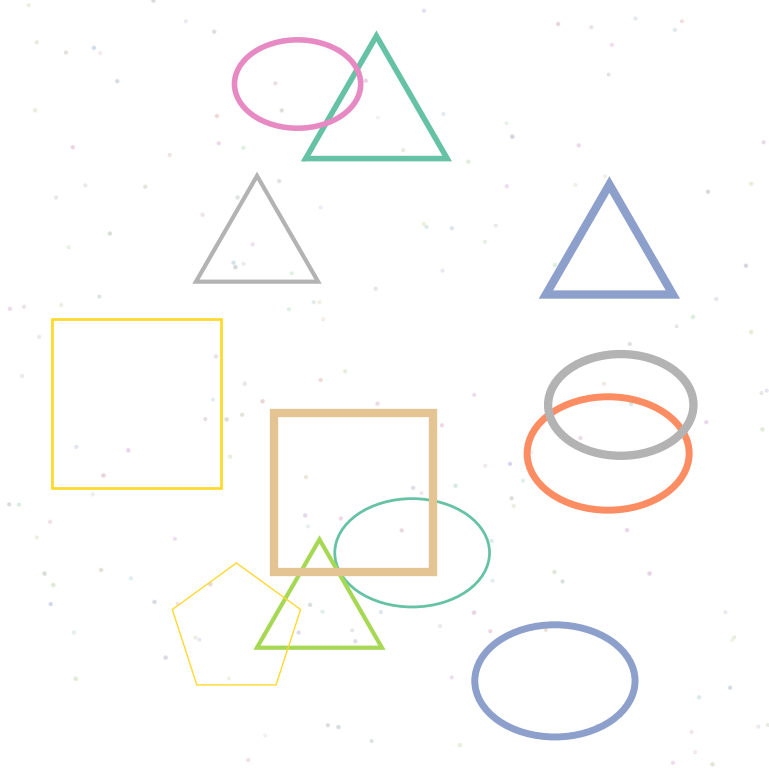[{"shape": "triangle", "thickness": 2, "radius": 0.53, "center": [0.489, 0.847]}, {"shape": "oval", "thickness": 1, "radius": 0.5, "center": [0.535, 0.282]}, {"shape": "oval", "thickness": 2.5, "radius": 0.53, "center": [0.79, 0.411]}, {"shape": "triangle", "thickness": 3, "radius": 0.48, "center": [0.791, 0.665]}, {"shape": "oval", "thickness": 2.5, "radius": 0.52, "center": [0.721, 0.116]}, {"shape": "oval", "thickness": 2, "radius": 0.41, "center": [0.386, 0.891]}, {"shape": "triangle", "thickness": 1.5, "radius": 0.47, "center": [0.415, 0.206]}, {"shape": "square", "thickness": 1, "radius": 0.55, "center": [0.177, 0.476]}, {"shape": "pentagon", "thickness": 0.5, "radius": 0.44, "center": [0.307, 0.181]}, {"shape": "square", "thickness": 3, "radius": 0.51, "center": [0.459, 0.36]}, {"shape": "triangle", "thickness": 1.5, "radius": 0.46, "center": [0.334, 0.68]}, {"shape": "oval", "thickness": 3, "radius": 0.47, "center": [0.806, 0.474]}]